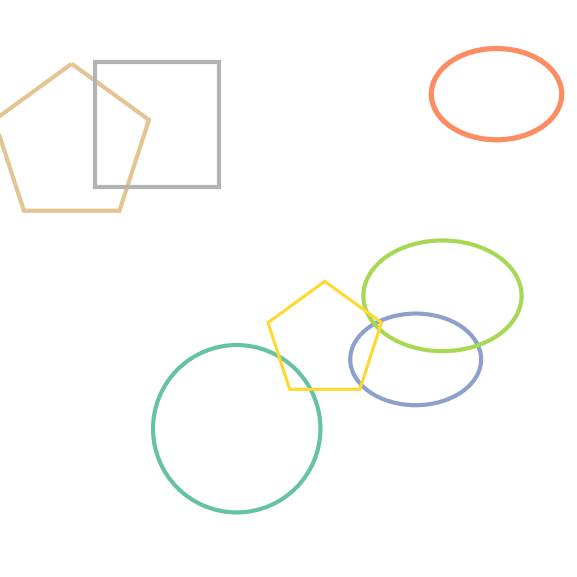[{"shape": "circle", "thickness": 2, "radius": 0.72, "center": [0.41, 0.257]}, {"shape": "oval", "thickness": 2.5, "radius": 0.56, "center": [0.86, 0.836]}, {"shape": "oval", "thickness": 2, "radius": 0.57, "center": [0.72, 0.377]}, {"shape": "oval", "thickness": 2, "radius": 0.68, "center": [0.766, 0.487]}, {"shape": "pentagon", "thickness": 1.5, "radius": 0.52, "center": [0.562, 0.409]}, {"shape": "pentagon", "thickness": 2, "radius": 0.7, "center": [0.124, 0.748]}, {"shape": "square", "thickness": 2, "radius": 0.54, "center": [0.272, 0.784]}]